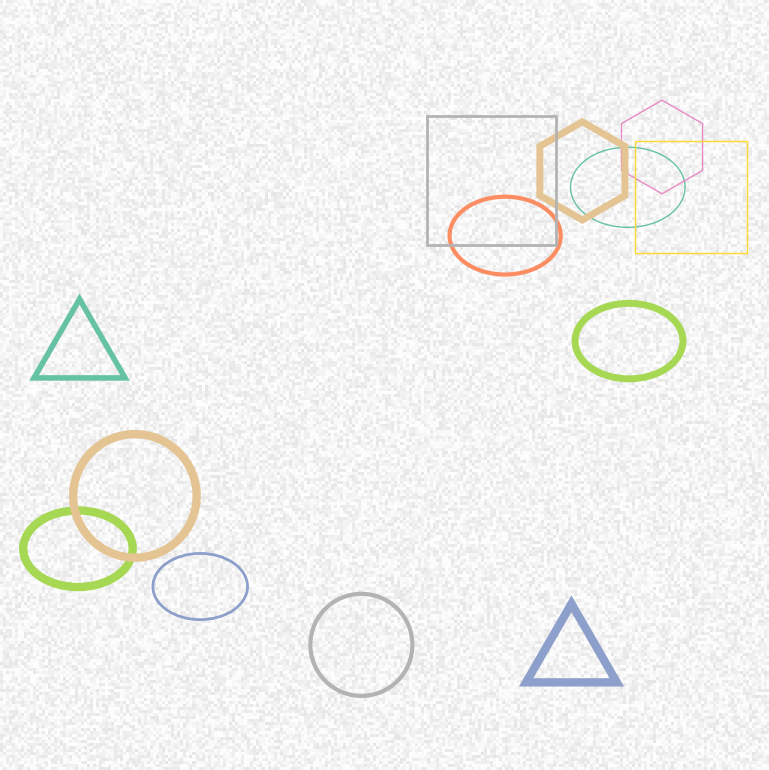[{"shape": "oval", "thickness": 0.5, "radius": 0.37, "center": [0.815, 0.757]}, {"shape": "triangle", "thickness": 2, "radius": 0.34, "center": [0.103, 0.543]}, {"shape": "oval", "thickness": 1.5, "radius": 0.36, "center": [0.656, 0.694]}, {"shape": "triangle", "thickness": 3, "radius": 0.34, "center": [0.742, 0.148]}, {"shape": "oval", "thickness": 1, "radius": 0.31, "center": [0.26, 0.238]}, {"shape": "hexagon", "thickness": 0.5, "radius": 0.3, "center": [0.86, 0.809]}, {"shape": "oval", "thickness": 2.5, "radius": 0.35, "center": [0.817, 0.557]}, {"shape": "oval", "thickness": 3, "radius": 0.36, "center": [0.101, 0.287]}, {"shape": "square", "thickness": 0.5, "radius": 0.36, "center": [0.897, 0.744]}, {"shape": "hexagon", "thickness": 2.5, "radius": 0.32, "center": [0.756, 0.778]}, {"shape": "circle", "thickness": 3, "radius": 0.4, "center": [0.175, 0.356]}, {"shape": "square", "thickness": 1, "radius": 0.42, "center": [0.638, 0.765]}, {"shape": "circle", "thickness": 1.5, "radius": 0.33, "center": [0.469, 0.163]}]